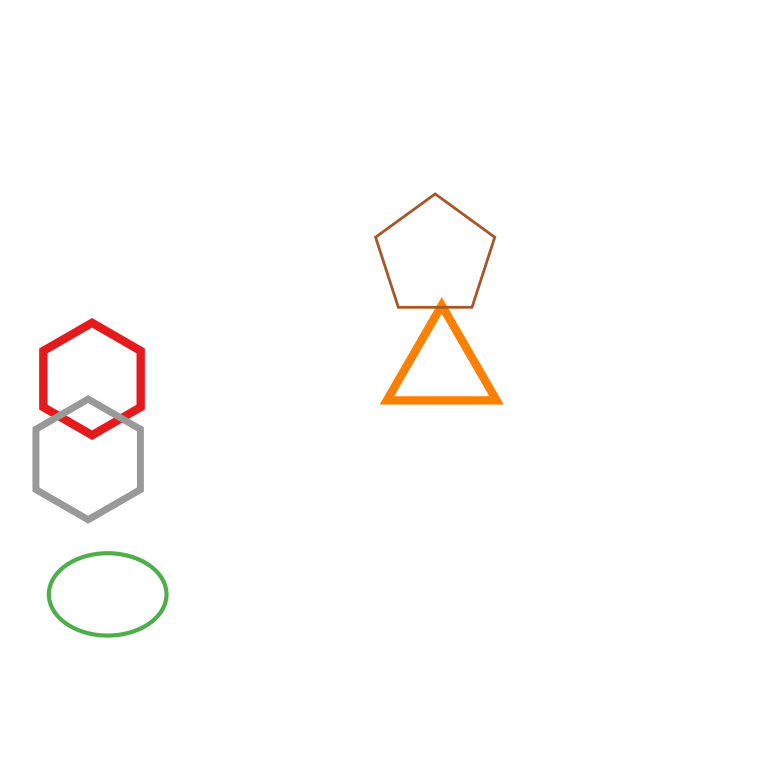[{"shape": "hexagon", "thickness": 3, "radius": 0.37, "center": [0.119, 0.508]}, {"shape": "oval", "thickness": 1.5, "radius": 0.38, "center": [0.14, 0.228]}, {"shape": "triangle", "thickness": 3, "radius": 0.41, "center": [0.574, 0.521]}, {"shape": "pentagon", "thickness": 1, "radius": 0.41, "center": [0.565, 0.667]}, {"shape": "hexagon", "thickness": 2.5, "radius": 0.39, "center": [0.115, 0.403]}]